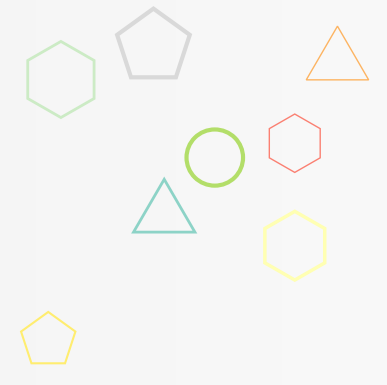[{"shape": "triangle", "thickness": 2, "radius": 0.46, "center": [0.424, 0.443]}, {"shape": "hexagon", "thickness": 2.5, "radius": 0.45, "center": [0.761, 0.362]}, {"shape": "hexagon", "thickness": 1, "radius": 0.38, "center": [0.761, 0.628]}, {"shape": "triangle", "thickness": 1, "radius": 0.46, "center": [0.871, 0.839]}, {"shape": "circle", "thickness": 3, "radius": 0.36, "center": [0.554, 0.591]}, {"shape": "pentagon", "thickness": 3, "radius": 0.49, "center": [0.396, 0.879]}, {"shape": "hexagon", "thickness": 2, "radius": 0.49, "center": [0.157, 0.794]}, {"shape": "pentagon", "thickness": 1.5, "radius": 0.37, "center": [0.124, 0.116]}]